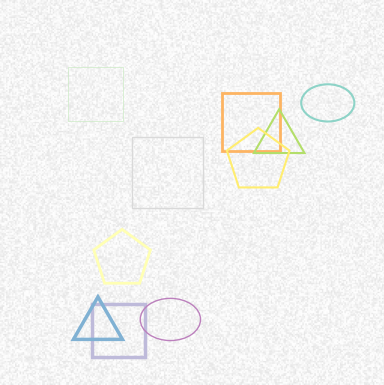[{"shape": "oval", "thickness": 1.5, "radius": 0.35, "center": [0.851, 0.733]}, {"shape": "pentagon", "thickness": 2, "radius": 0.39, "center": [0.317, 0.327]}, {"shape": "square", "thickness": 2.5, "radius": 0.34, "center": [0.308, 0.142]}, {"shape": "triangle", "thickness": 2.5, "radius": 0.37, "center": [0.254, 0.155]}, {"shape": "square", "thickness": 2, "radius": 0.38, "center": [0.653, 0.683]}, {"shape": "triangle", "thickness": 1.5, "radius": 0.38, "center": [0.725, 0.64]}, {"shape": "square", "thickness": 1, "radius": 0.46, "center": [0.435, 0.553]}, {"shape": "oval", "thickness": 1, "radius": 0.39, "center": [0.443, 0.17]}, {"shape": "square", "thickness": 0.5, "radius": 0.35, "center": [0.248, 0.756]}, {"shape": "pentagon", "thickness": 1.5, "radius": 0.43, "center": [0.671, 0.582]}]